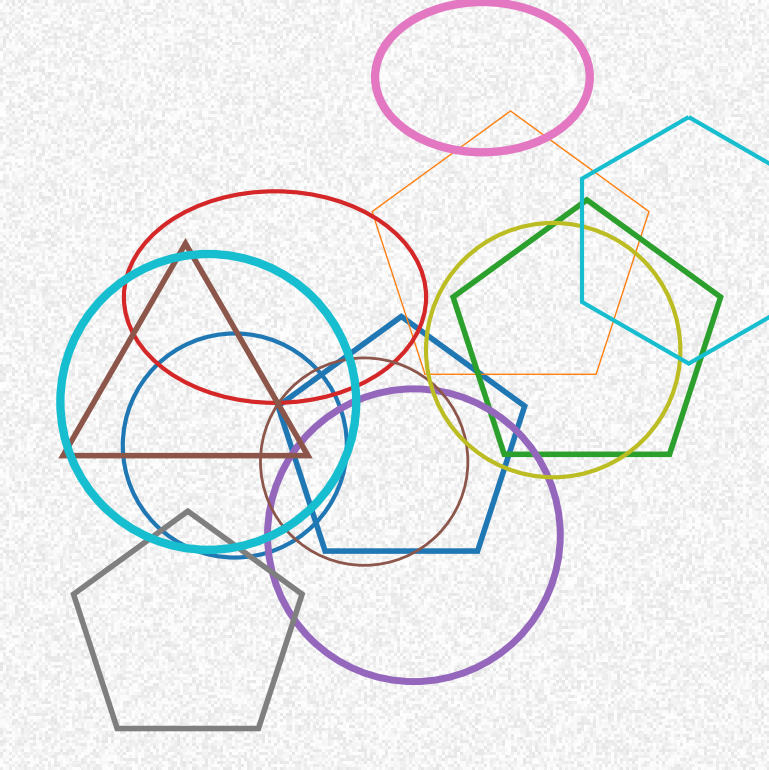[{"shape": "pentagon", "thickness": 2, "radius": 0.84, "center": [0.521, 0.421]}, {"shape": "circle", "thickness": 1.5, "radius": 0.73, "center": [0.305, 0.421]}, {"shape": "pentagon", "thickness": 0.5, "radius": 0.95, "center": [0.663, 0.667]}, {"shape": "pentagon", "thickness": 2, "radius": 0.91, "center": [0.762, 0.558]}, {"shape": "oval", "thickness": 1.5, "radius": 0.98, "center": [0.357, 0.614]}, {"shape": "circle", "thickness": 2.5, "radius": 0.95, "center": [0.538, 0.305]}, {"shape": "triangle", "thickness": 2, "radius": 0.92, "center": [0.241, 0.5]}, {"shape": "circle", "thickness": 1, "radius": 0.67, "center": [0.473, 0.4]}, {"shape": "oval", "thickness": 3, "radius": 0.7, "center": [0.627, 0.9]}, {"shape": "pentagon", "thickness": 2, "radius": 0.78, "center": [0.244, 0.18]}, {"shape": "circle", "thickness": 1.5, "radius": 0.83, "center": [0.718, 0.545]}, {"shape": "circle", "thickness": 3, "radius": 0.96, "center": [0.271, 0.478]}, {"shape": "hexagon", "thickness": 1.5, "radius": 0.8, "center": [0.894, 0.688]}]